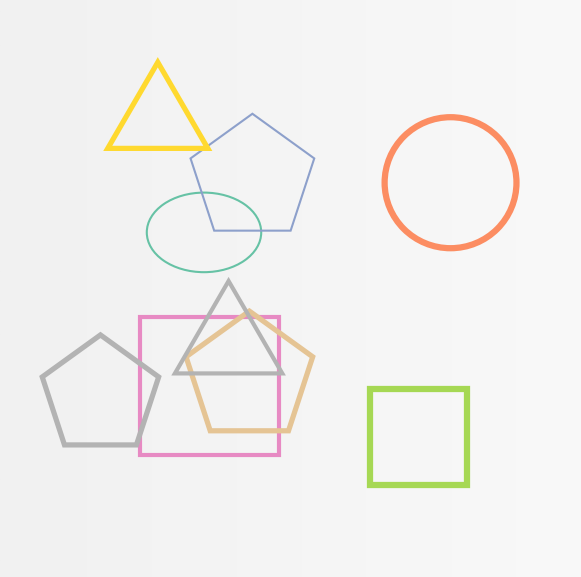[{"shape": "oval", "thickness": 1, "radius": 0.49, "center": [0.351, 0.597]}, {"shape": "circle", "thickness": 3, "radius": 0.57, "center": [0.775, 0.683]}, {"shape": "pentagon", "thickness": 1, "radius": 0.56, "center": [0.434, 0.69]}, {"shape": "square", "thickness": 2, "radius": 0.6, "center": [0.36, 0.331]}, {"shape": "square", "thickness": 3, "radius": 0.42, "center": [0.72, 0.242]}, {"shape": "triangle", "thickness": 2.5, "radius": 0.5, "center": [0.271, 0.792]}, {"shape": "pentagon", "thickness": 2.5, "radius": 0.57, "center": [0.429, 0.346]}, {"shape": "triangle", "thickness": 2, "radius": 0.53, "center": [0.393, 0.406]}, {"shape": "pentagon", "thickness": 2.5, "radius": 0.53, "center": [0.173, 0.314]}]